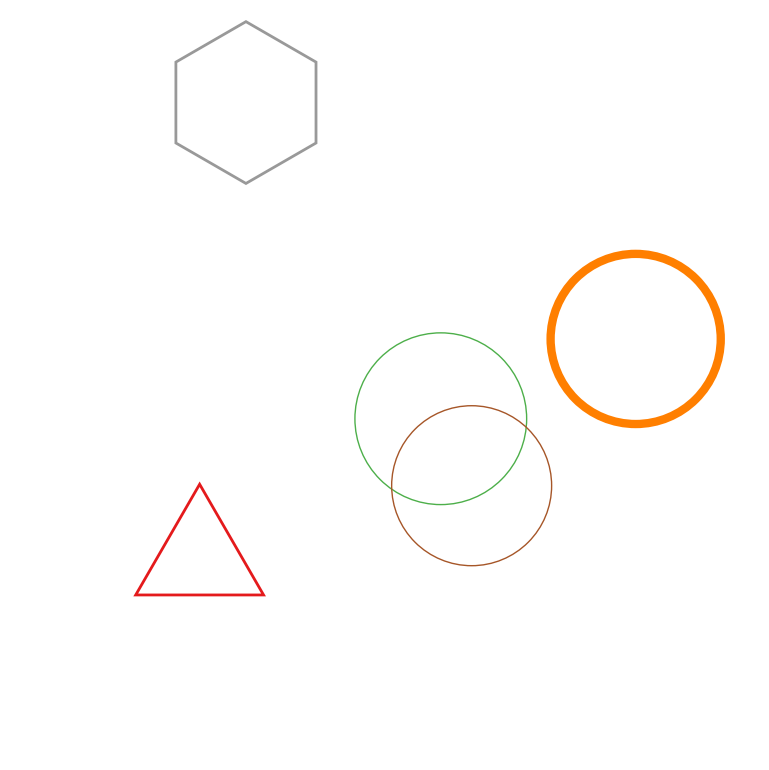[{"shape": "triangle", "thickness": 1, "radius": 0.48, "center": [0.259, 0.275]}, {"shape": "circle", "thickness": 0.5, "radius": 0.56, "center": [0.572, 0.456]}, {"shape": "circle", "thickness": 3, "radius": 0.55, "center": [0.826, 0.56]}, {"shape": "circle", "thickness": 0.5, "radius": 0.52, "center": [0.613, 0.369]}, {"shape": "hexagon", "thickness": 1, "radius": 0.53, "center": [0.319, 0.867]}]